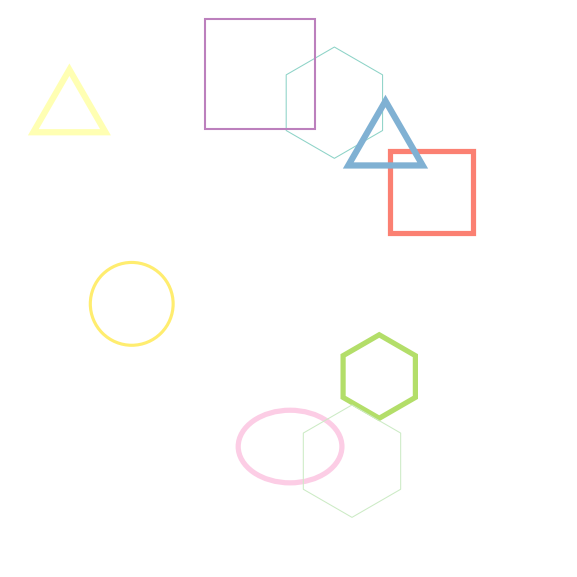[{"shape": "hexagon", "thickness": 0.5, "radius": 0.48, "center": [0.579, 0.821]}, {"shape": "triangle", "thickness": 3, "radius": 0.36, "center": [0.12, 0.806]}, {"shape": "square", "thickness": 2.5, "radius": 0.36, "center": [0.747, 0.666]}, {"shape": "triangle", "thickness": 3, "radius": 0.37, "center": [0.668, 0.75]}, {"shape": "hexagon", "thickness": 2.5, "radius": 0.36, "center": [0.657, 0.347]}, {"shape": "oval", "thickness": 2.5, "radius": 0.45, "center": [0.502, 0.226]}, {"shape": "square", "thickness": 1, "radius": 0.48, "center": [0.45, 0.871]}, {"shape": "hexagon", "thickness": 0.5, "radius": 0.49, "center": [0.61, 0.201]}, {"shape": "circle", "thickness": 1.5, "radius": 0.36, "center": [0.228, 0.473]}]